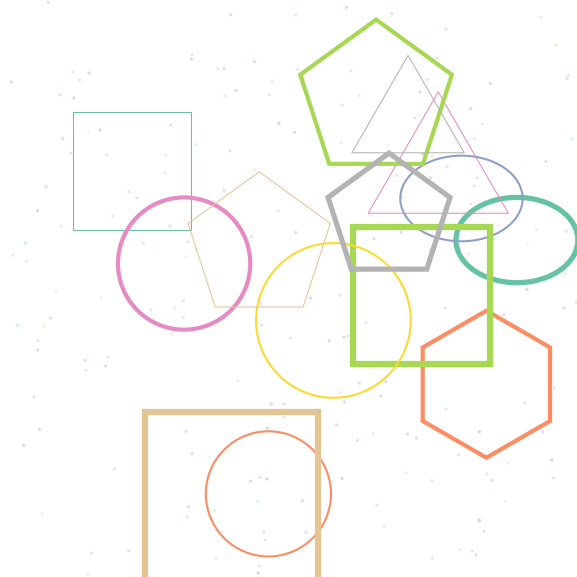[{"shape": "square", "thickness": 0.5, "radius": 0.51, "center": [0.228, 0.703]}, {"shape": "oval", "thickness": 2.5, "radius": 0.53, "center": [0.895, 0.583]}, {"shape": "circle", "thickness": 1, "radius": 0.54, "center": [0.465, 0.144]}, {"shape": "hexagon", "thickness": 2, "radius": 0.64, "center": [0.842, 0.334]}, {"shape": "oval", "thickness": 1, "radius": 0.53, "center": [0.799, 0.655]}, {"shape": "circle", "thickness": 2, "radius": 0.57, "center": [0.319, 0.543]}, {"shape": "triangle", "thickness": 0.5, "radius": 0.7, "center": [0.759, 0.7]}, {"shape": "pentagon", "thickness": 2, "radius": 0.69, "center": [0.651, 0.827]}, {"shape": "square", "thickness": 3, "radius": 0.59, "center": [0.73, 0.488]}, {"shape": "circle", "thickness": 1, "radius": 0.67, "center": [0.577, 0.444]}, {"shape": "pentagon", "thickness": 0.5, "radius": 0.65, "center": [0.449, 0.572]}, {"shape": "square", "thickness": 3, "radius": 0.74, "center": [0.401, 0.137]}, {"shape": "pentagon", "thickness": 2.5, "radius": 0.56, "center": [0.674, 0.623]}, {"shape": "triangle", "thickness": 0.5, "radius": 0.56, "center": [0.707, 0.791]}]